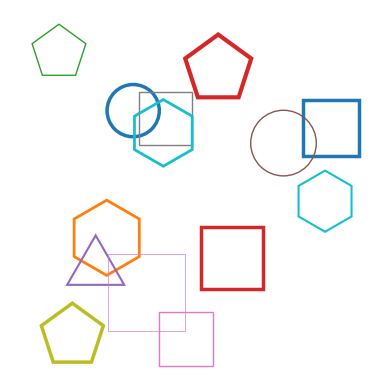[{"shape": "circle", "thickness": 2.5, "radius": 0.34, "center": [0.346, 0.713]}, {"shape": "square", "thickness": 2.5, "radius": 0.37, "center": [0.86, 0.667]}, {"shape": "hexagon", "thickness": 2, "radius": 0.49, "center": [0.277, 0.382]}, {"shape": "pentagon", "thickness": 1, "radius": 0.37, "center": [0.153, 0.864]}, {"shape": "square", "thickness": 2.5, "radius": 0.4, "center": [0.602, 0.329]}, {"shape": "pentagon", "thickness": 3, "radius": 0.45, "center": [0.567, 0.82]}, {"shape": "triangle", "thickness": 1.5, "radius": 0.43, "center": [0.248, 0.303]}, {"shape": "circle", "thickness": 1, "radius": 0.43, "center": [0.736, 0.628]}, {"shape": "square", "thickness": 1, "radius": 0.35, "center": [0.482, 0.119]}, {"shape": "square", "thickness": 0.5, "radius": 0.5, "center": [0.381, 0.241]}, {"shape": "square", "thickness": 1, "radius": 0.34, "center": [0.43, 0.693]}, {"shape": "pentagon", "thickness": 2.5, "radius": 0.42, "center": [0.188, 0.128]}, {"shape": "hexagon", "thickness": 1.5, "radius": 0.4, "center": [0.844, 0.477]}, {"shape": "hexagon", "thickness": 2, "radius": 0.43, "center": [0.424, 0.655]}]